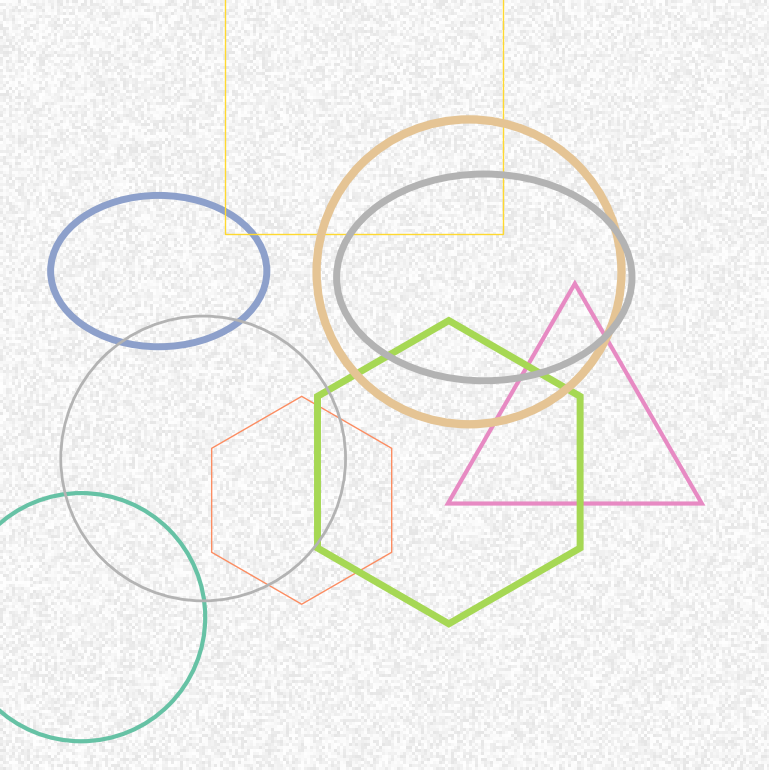[{"shape": "circle", "thickness": 1.5, "radius": 0.81, "center": [0.105, 0.198]}, {"shape": "hexagon", "thickness": 0.5, "radius": 0.67, "center": [0.392, 0.35]}, {"shape": "oval", "thickness": 2.5, "radius": 0.7, "center": [0.206, 0.648]}, {"shape": "triangle", "thickness": 1.5, "radius": 0.95, "center": [0.747, 0.441]}, {"shape": "hexagon", "thickness": 2.5, "radius": 0.98, "center": [0.583, 0.387]}, {"shape": "square", "thickness": 0.5, "radius": 0.9, "center": [0.473, 0.877]}, {"shape": "circle", "thickness": 3, "radius": 0.99, "center": [0.609, 0.647]}, {"shape": "circle", "thickness": 1, "radius": 0.92, "center": [0.264, 0.405]}, {"shape": "oval", "thickness": 2.5, "radius": 0.96, "center": [0.629, 0.64]}]